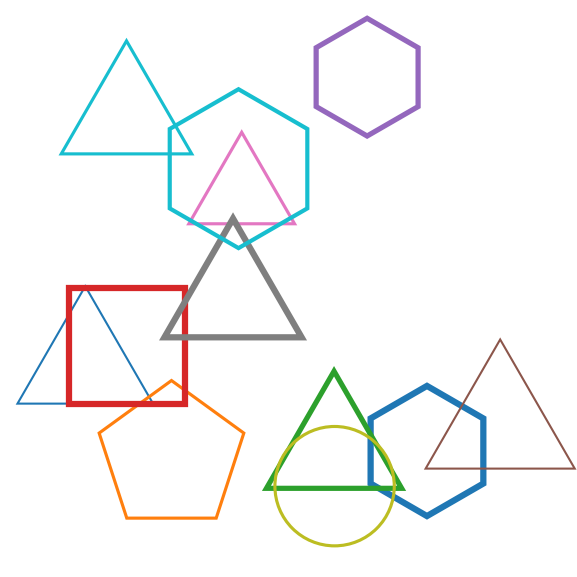[{"shape": "triangle", "thickness": 1, "radius": 0.68, "center": [0.148, 0.368]}, {"shape": "hexagon", "thickness": 3, "radius": 0.56, "center": [0.739, 0.218]}, {"shape": "pentagon", "thickness": 1.5, "radius": 0.66, "center": [0.297, 0.208]}, {"shape": "triangle", "thickness": 2.5, "radius": 0.68, "center": [0.578, 0.221]}, {"shape": "square", "thickness": 3, "radius": 0.5, "center": [0.22, 0.4]}, {"shape": "hexagon", "thickness": 2.5, "radius": 0.51, "center": [0.636, 0.866]}, {"shape": "triangle", "thickness": 1, "radius": 0.75, "center": [0.866, 0.262]}, {"shape": "triangle", "thickness": 1.5, "radius": 0.53, "center": [0.419, 0.664]}, {"shape": "triangle", "thickness": 3, "radius": 0.69, "center": [0.404, 0.484]}, {"shape": "circle", "thickness": 1.5, "radius": 0.52, "center": [0.579, 0.157]}, {"shape": "triangle", "thickness": 1.5, "radius": 0.65, "center": [0.219, 0.798]}, {"shape": "hexagon", "thickness": 2, "radius": 0.69, "center": [0.413, 0.707]}]